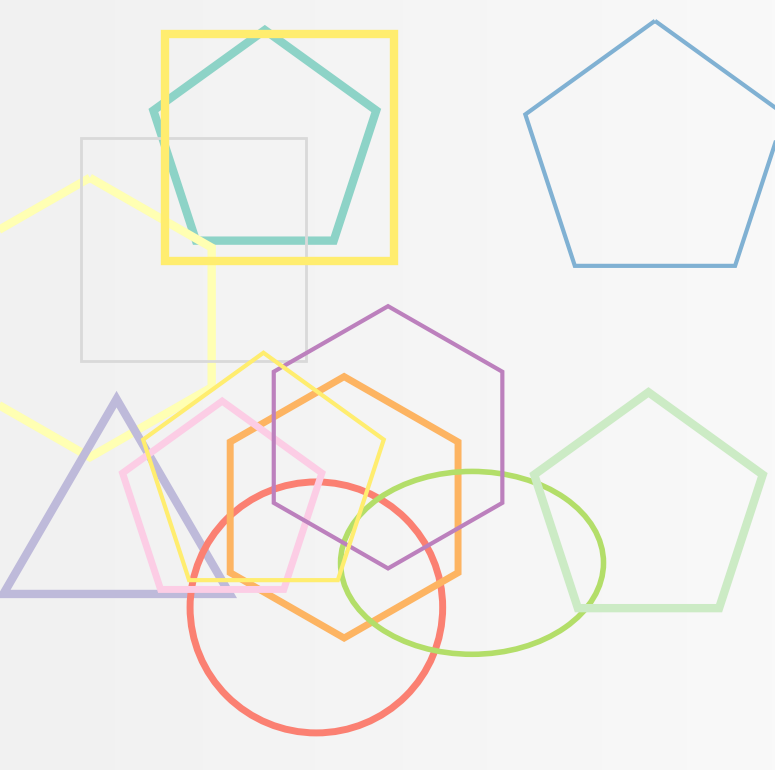[{"shape": "pentagon", "thickness": 3, "radius": 0.76, "center": [0.342, 0.81]}, {"shape": "hexagon", "thickness": 3, "radius": 0.91, "center": [0.116, 0.588]}, {"shape": "triangle", "thickness": 3, "radius": 0.84, "center": [0.15, 0.313]}, {"shape": "circle", "thickness": 2.5, "radius": 0.81, "center": [0.408, 0.211]}, {"shape": "pentagon", "thickness": 1.5, "radius": 0.88, "center": [0.845, 0.797]}, {"shape": "hexagon", "thickness": 2.5, "radius": 0.85, "center": [0.444, 0.341]}, {"shape": "oval", "thickness": 2, "radius": 0.85, "center": [0.609, 0.269]}, {"shape": "pentagon", "thickness": 2.5, "radius": 0.68, "center": [0.287, 0.344]}, {"shape": "square", "thickness": 1, "radius": 0.73, "center": [0.249, 0.676]}, {"shape": "hexagon", "thickness": 1.5, "radius": 0.85, "center": [0.501, 0.432]}, {"shape": "pentagon", "thickness": 3, "radius": 0.78, "center": [0.837, 0.336]}, {"shape": "pentagon", "thickness": 1.5, "radius": 0.82, "center": [0.34, 0.379]}, {"shape": "square", "thickness": 3, "radius": 0.74, "center": [0.36, 0.809]}]